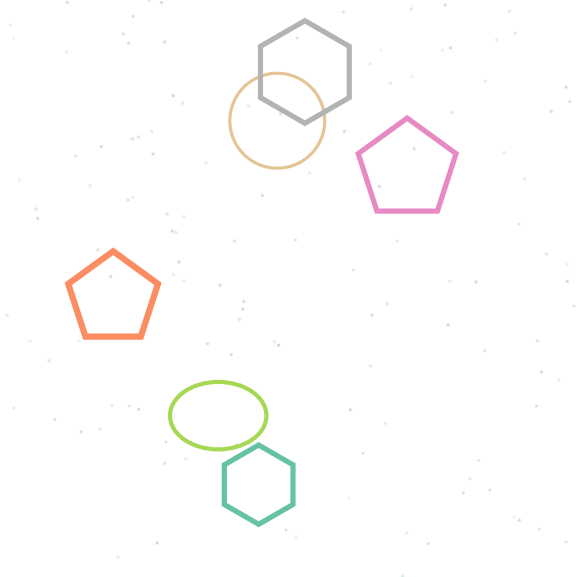[{"shape": "hexagon", "thickness": 2.5, "radius": 0.34, "center": [0.448, 0.16]}, {"shape": "pentagon", "thickness": 3, "radius": 0.41, "center": [0.196, 0.482]}, {"shape": "pentagon", "thickness": 2.5, "radius": 0.45, "center": [0.705, 0.706]}, {"shape": "oval", "thickness": 2, "radius": 0.42, "center": [0.378, 0.279]}, {"shape": "circle", "thickness": 1.5, "radius": 0.41, "center": [0.48, 0.79]}, {"shape": "hexagon", "thickness": 2.5, "radius": 0.44, "center": [0.528, 0.874]}]